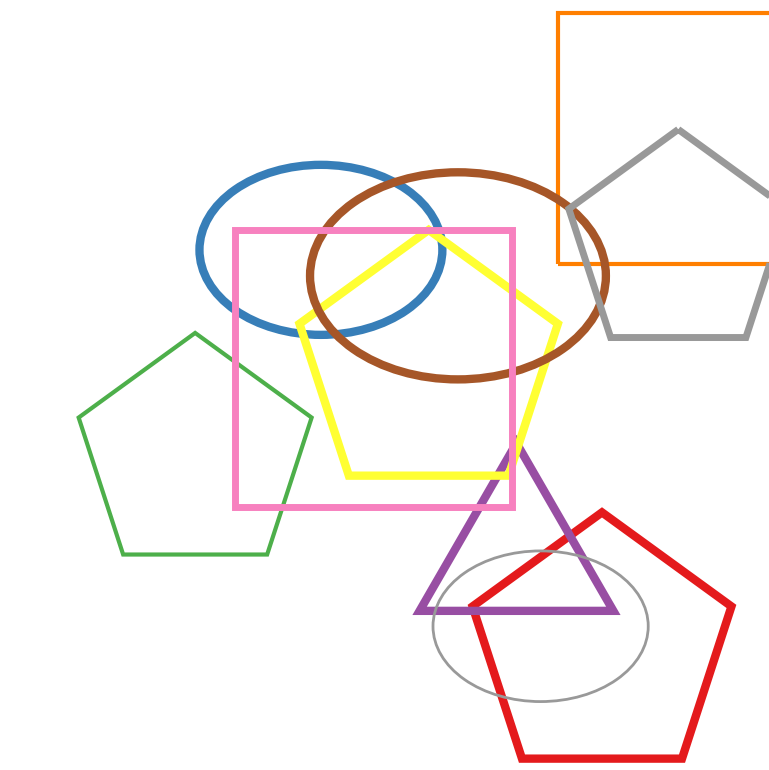[{"shape": "pentagon", "thickness": 3, "radius": 0.88, "center": [0.782, 0.158]}, {"shape": "oval", "thickness": 3, "radius": 0.79, "center": [0.417, 0.676]}, {"shape": "pentagon", "thickness": 1.5, "radius": 0.8, "center": [0.253, 0.409]}, {"shape": "triangle", "thickness": 3, "radius": 0.73, "center": [0.671, 0.279]}, {"shape": "square", "thickness": 1.5, "radius": 0.82, "center": [0.888, 0.82]}, {"shape": "pentagon", "thickness": 3, "radius": 0.88, "center": [0.557, 0.525]}, {"shape": "oval", "thickness": 3, "radius": 0.96, "center": [0.595, 0.642]}, {"shape": "square", "thickness": 2.5, "radius": 0.9, "center": [0.485, 0.521]}, {"shape": "pentagon", "thickness": 2.5, "radius": 0.75, "center": [0.881, 0.683]}, {"shape": "oval", "thickness": 1, "radius": 0.7, "center": [0.702, 0.187]}]